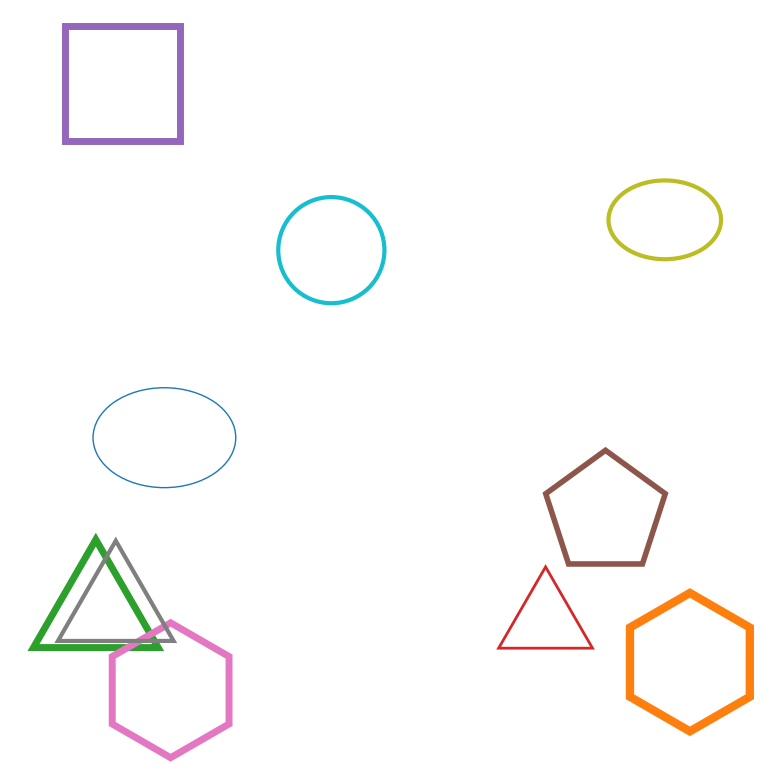[{"shape": "oval", "thickness": 0.5, "radius": 0.46, "center": [0.213, 0.432]}, {"shape": "hexagon", "thickness": 3, "radius": 0.45, "center": [0.896, 0.14]}, {"shape": "triangle", "thickness": 2.5, "radius": 0.47, "center": [0.124, 0.206]}, {"shape": "triangle", "thickness": 1, "radius": 0.35, "center": [0.709, 0.193]}, {"shape": "square", "thickness": 2.5, "radius": 0.38, "center": [0.159, 0.892]}, {"shape": "pentagon", "thickness": 2, "radius": 0.41, "center": [0.786, 0.334]}, {"shape": "hexagon", "thickness": 2.5, "radius": 0.44, "center": [0.222, 0.104]}, {"shape": "triangle", "thickness": 1.5, "radius": 0.43, "center": [0.15, 0.211]}, {"shape": "oval", "thickness": 1.5, "radius": 0.37, "center": [0.863, 0.715]}, {"shape": "circle", "thickness": 1.5, "radius": 0.34, "center": [0.43, 0.675]}]